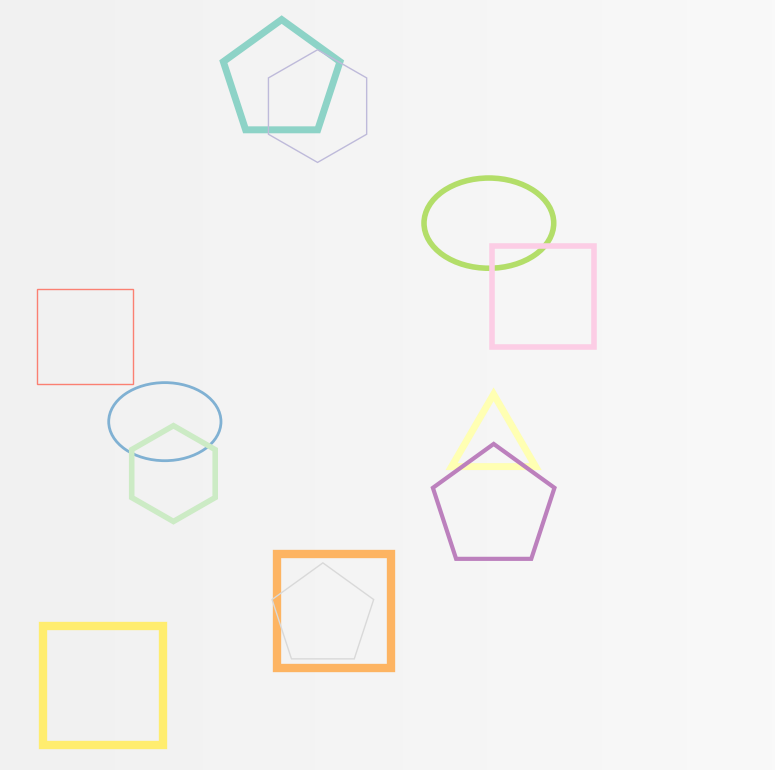[{"shape": "pentagon", "thickness": 2.5, "radius": 0.4, "center": [0.363, 0.895]}, {"shape": "triangle", "thickness": 2.5, "radius": 0.31, "center": [0.637, 0.425]}, {"shape": "hexagon", "thickness": 0.5, "radius": 0.37, "center": [0.41, 0.862]}, {"shape": "square", "thickness": 0.5, "radius": 0.31, "center": [0.109, 0.563]}, {"shape": "oval", "thickness": 1, "radius": 0.36, "center": [0.213, 0.452]}, {"shape": "square", "thickness": 3, "radius": 0.37, "center": [0.431, 0.207]}, {"shape": "oval", "thickness": 2, "radius": 0.42, "center": [0.631, 0.71]}, {"shape": "square", "thickness": 2, "radius": 0.33, "center": [0.701, 0.615]}, {"shape": "pentagon", "thickness": 0.5, "radius": 0.34, "center": [0.417, 0.2]}, {"shape": "pentagon", "thickness": 1.5, "radius": 0.41, "center": [0.637, 0.341]}, {"shape": "hexagon", "thickness": 2, "radius": 0.31, "center": [0.224, 0.385]}, {"shape": "square", "thickness": 3, "radius": 0.39, "center": [0.133, 0.11]}]